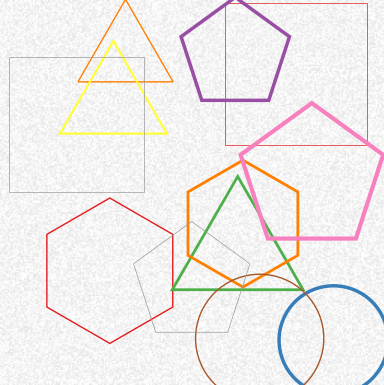[{"shape": "hexagon", "thickness": 1, "radius": 0.94, "center": [0.285, 0.297]}, {"shape": "square", "thickness": 0.5, "radius": 0.92, "center": [0.768, 0.809]}, {"shape": "circle", "thickness": 2.5, "radius": 0.71, "center": [0.866, 0.116]}, {"shape": "triangle", "thickness": 2, "radius": 0.98, "center": [0.617, 0.346]}, {"shape": "pentagon", "thickness": 2.5, "radius": 0.74, "center": [0.611, 0.859]}, {"shape": "hexagon", "thickness": 2, "radius": 0.82, "center": [0.631, 0.419]}, {"shape": "triangle", "thickness": 1, "radius": 0.71, "center": [0.326, 0.859]}, {"shape": "triangle", "thickness": 1.5, "radius": 0.8, "center": [0.295, 0.733]}, {"shape": "circle", "thickness": 1, "radius": 0.83, "center": [0.674, 0.121]}, {"shape": "pentagon", "thickness": 3, "radius": 0.97, "center": [0.81, 0.538]}, {"shape": "square", "thickness": 0.5, "radius": 0.88, "center": [0.198, 0.676]}, {"shape": "pentagon", "thickness": 0.5, "radius": 0.79, "center": [0.498, 0.266]}]